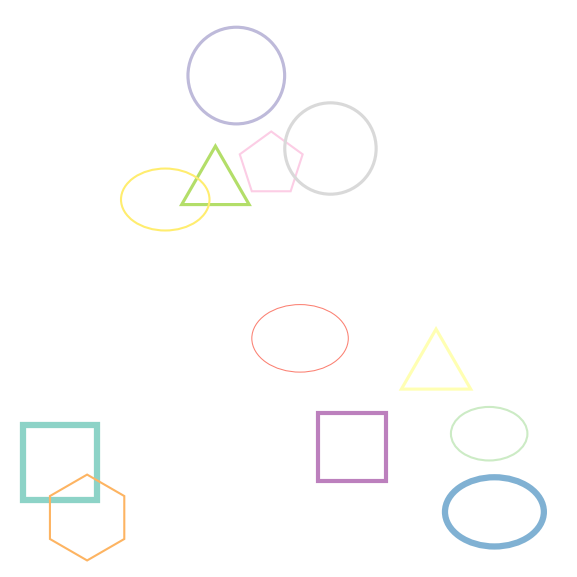[{"shape": "square", "thickness": 3, "radius": 0.32, "center": [0.104, 0.198]}, {"shape": "triangle", "thickness": 1.5, "radius": 0.35, "center": [0.755, 0.36]}, {"shape": "circle", "thickness": 1.5, "radius": 0.42, "center": [0.409, 0.868]}, {"shape": "oval", "thickness": 0.5, "radius": 0.42, "center": [0.52, 0.413]}, {"shape": "oval", "thickness": 3, "radius": 0.43, "center": [0.856, 0.113]}, {"shape": "hexagon", "thickness": 1, "radius": 0.37, "center": [0.151, 0.103]}, {"shape": "triangle", "thickness": 1.5, "radius": 0.34, "center": [0.373, 0.679]}, {"shape": "pentagon", "thickness": 1, "radius": 0.29, "center": [0.47, 0.714]}, {"shape": "circle", "thickness": 1.5, "radius": 0.4, "center": [0.572, 0.742]}, {"shape": "square", "thickness": 2, "radius": 0.3, "center": [0.609, 0.225]}, {"shape": "oval", "thickness": 1, "radius": 0.33, "center": [0.847, 0.248]}, {"shape": "oval", "thickness": 1, "radius": 0.38, "center": [0.286, 0.654]}]